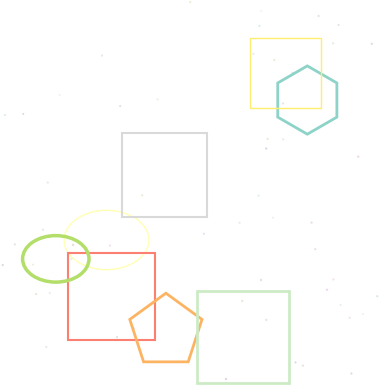[{"shape": "hexagon", "thickness": 2, "radius": 0.44, "center": [0.798, 0.74]}, {"shape": "oval", "thickness": 1, "radius": 0.55, "center": [0.277, 0.377]}, {"shape": "square", "thickness": 1.5, "radius": 0.57, "center": [0.29, 0.23]}, {"shape": "pentagon", "thickness": 2, "radius": 0.49, "center": [0.431, 0.14]}, {"shape": "oval", "thickness": 2.5, "radius": 0.43, "center": [0.145, 0.328]}, {"shape": "square", "thickness": 1.5, "radius": 0.55, "center": [0.427, 0.545]}, {"shape": "square", "thickness": 2, "radius": 0.6, "center": [0.631, 0.125]}, {"shape": "square", "thickness": 1, "radius": 0.46, "center": [0.741, 0.81]}]